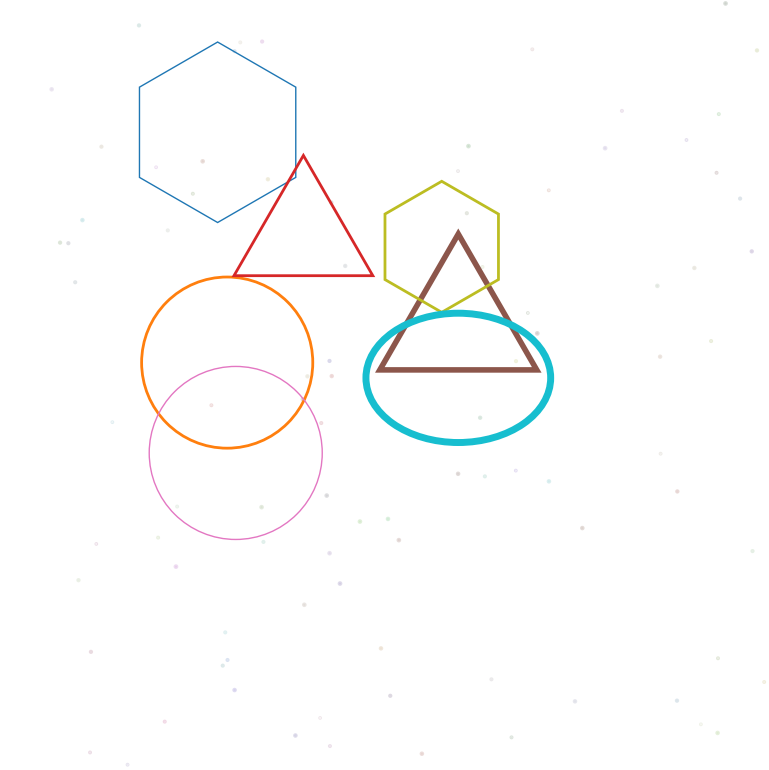[{"shape": "hexagon", "thickness": 0.5, "radius": 0.59, "center": [0.283, 0.828]}, {"shape": "circle", "thickness": 1, "radius": 0.56, "center": [0.295, 0.529]}, {"shape": "triangle", "thickness": 1, "radius": 0.52, "center": [0.394, 0.694]}, {"shape": "triangle", "thickness": 2, "radius": 0.59, "center": [0.595, 0.578]}, {"shape": "circle", "thickness": 0.5, "radius": 0.56, "center": [0.306, 0.412]}, {"shape": "hexagon", "thickness": 1, "radius": 0.43, "center": [0.574, 0.679]}, {"shape": "oval", "thickness": 2.5, "radius": 0.6, "center": [0.595, 0.509]}]